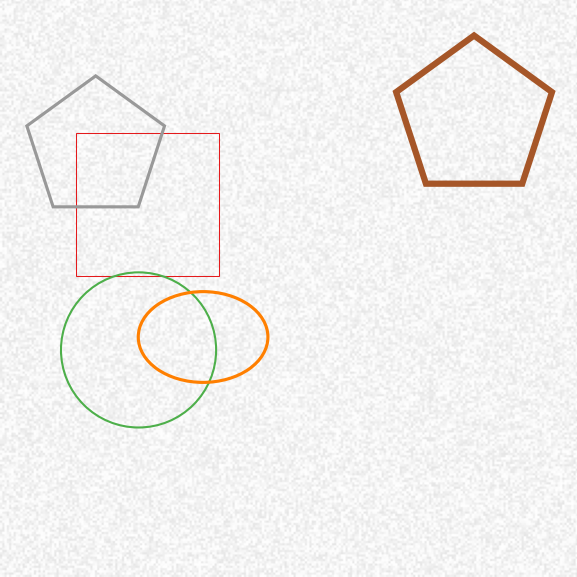[{"shape": "square", "thickness": 0.5, "radius": 0.62, "center": [0.256, 0.646]}, {"shape": "circle", "thickness": 1, "radius": 0.67, "center": [0.24, 0.393]}, {"shape": "oval", "thickness": 1.5, "radius": 0.56, "center": [0.352, 0.416]}, {"shape": "pentagon", "thickness": 3, "radius": 0.71, "center": [0.821, 0.796]}, {"shape": "pentagon", "thickness": 1.5, "radius": 0.63, "center": [0.166, 0.742]}]